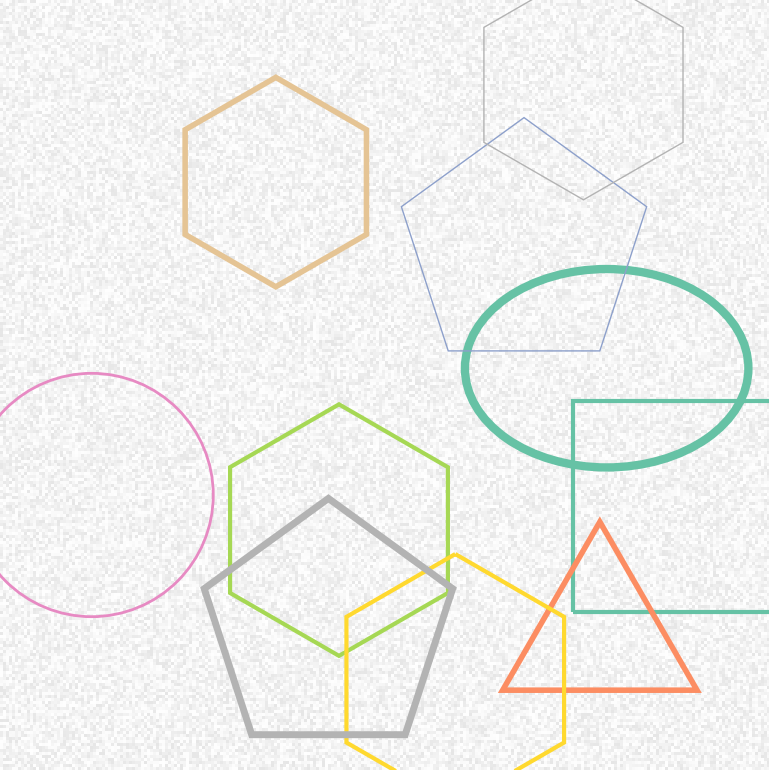[{"shape": "square", "thickness": 1.5, "radius": 0.69, "center": [0.882, 0.342]}, {"shape": "oval", "thickness": 3, "radius": 0.92, "center": [0.788, 0.522]}, {"shape": "triangle", "thickness": 2, "radius": 0.73, "center": [0.779, 0.177]}, {"shape": "pentagon", "thickness": 0.5, "radius": 0.84, "center": [0.681, 0.68]}, {"shape": "circle", "thickness": 1, "radius": 0.79, "center": [0.119, 0.357]}, {"shape": "hexagon", "thickness": 1.5, "radius": 0.82, "center": [0.44, 0.312]}, {"shape": "hexagon", "thickness": 1.5, "radius": 0.82, "center": [0.591, 0.117]}, {"shape": "hexagon", "thickness": 2, "radius": 0.68, "center": [0.358, 0.764]}, {"shape": "pentagon", "thickness": 2.5, "radius": 0.85, "center": [0.427, 0.183]}, {"shape": "hexagon", "thickness": 0.5, "radius": 0.75, "center": [0.758, 0.89]}]